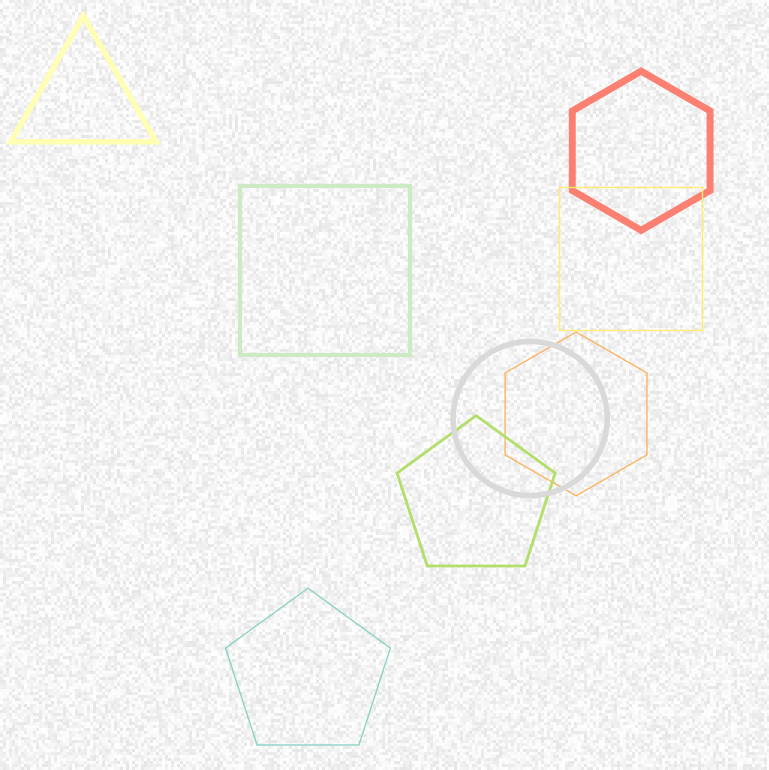[{"shape": "pentagon", "thickness": 0.5, "radius": 0.56, "center": [0.4, 0.124]}, {"shape": "triangle", "thickness": 2, "radius": 0.55, "center": [0.108, 0.87]}, {"shape": "hexagon", "thickness": 2.5, "radius": 0.52, "center": [0.833, 0.804]}, {"shape": "hexagon", "thickness": 0.5, "radius": 0.53, "center": [0.748, 0.462]}, {"shape": "pentagon", "thickness": 1, "radius": 0.54, "center": [0.618, 0.352]}, {"shape": "circle", "thickness": 2, "radius": 0.5, "center": [0.689, 0.456]}, {"shape": "square", "thickness": 1.5, "radius": 0.55, "center": [0.422, 0.649]}, {"shape": "square", "thickness": 0.5, "radius": 0.46, "center": [0.819, 0.664]}]